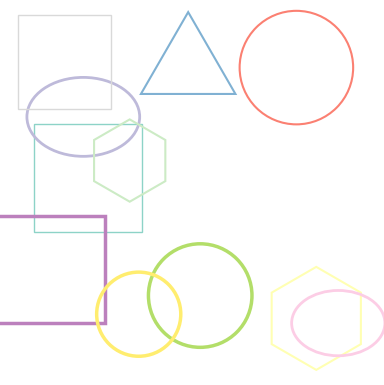[{"shape": "square", "thickness": 1, "radius": 0.7, "center": [0.229, 0.537]}, {"shape": "hexagon", "thickness": 1.5, "radius": 0.67, "center": [0.821, 0.173]}, {"shape": "oval", "thickness": 2, "radius": 0.73, "center": [0.216, 0.696]}, {"shape": "circle", "thickness": 1.5, "radius": 0.74, "center": [0.77, 0.824]}, {"shape": "triangle", "thickness": 1.5, "radius": 0.71, "center": [0.489, 0.827]}, {"shape": "circle", "thickness": 2.5, "radius": 0.67, "center": [0.52, 0.232]}, {"shape": "oval", "thickness": 2, "radius": 0.61, "center": [0.879, 0.161]}, {"shape": "square", "thickness": 1, "radius": 0.61, "center": [0.168, 0.839]}, {"shape": "square", "thickness": 2.5, "radius": 0.7, "center": [0.134, 0.3]}, {"shape": "hexagon", "thickness": 1.5, "radius": 0.53, "center": [0.337, 0.583]}, {"shape": "circle", "thickness": 2.5, "radius": 0.55, "center": [0.36, 0.184]}]